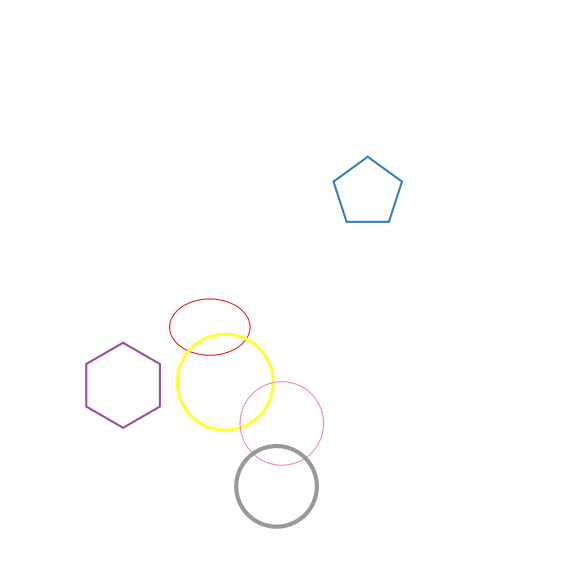[{"shape": "oval", "thickness": 0.5, "radius": 0.35, "center": [0.363, 0.433]}, {"shape": "pentagon", "thickness": 1, "radius": 0.31, "center": [0.637, 0.665]}, {"shape": "hexagon", "thickness": 1, "radius": 0.37, "center": [0.213, 0.332]}, {"shape": "circle", "thickness": 1.5, "radius": 0.42, "center": [0.39, 0.337]}, {"shape": "circle", "thickness": 0.5, "radius": 0.36, "center": [0.488, 0.266]}, {"shape": "circle", "thickness": 2, "radius": 0.35, "center": [0.479, 0.157]}]